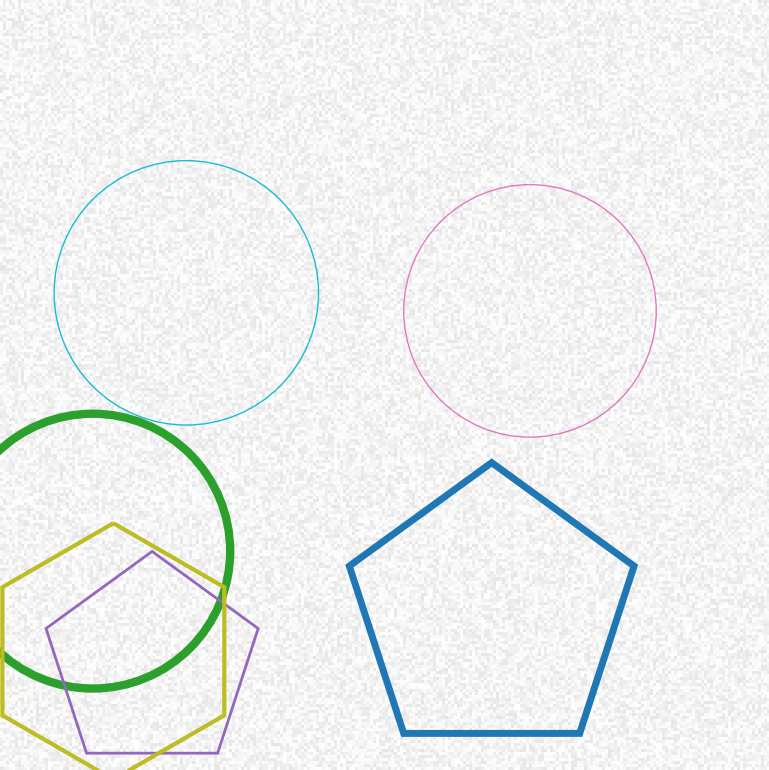[{"shape": "pentagon", "thickness": 2.5, "radius": 0.97, "center": [0.639, 0.205]}, {"shape": "circle", "thickness": 3, "radius": 0.89, "center": [0.12, 0.284]}, {"shape": "pentagon", "thickness": 1, "radius": 0.72, "center": [0.198, 0.139]}, {"shape": "circle", "thickness": 0.5, "radius": 0.82, "center": [0.688, 0.596]}, {"shape": "hexagon", "thickness": 1.5, "radius": 0.83, "center": [0.147, 0.154]}, {"shape": "circle", "thickness": 0.5, "radius": 0.86, "center": [0.242, 0.62]}]